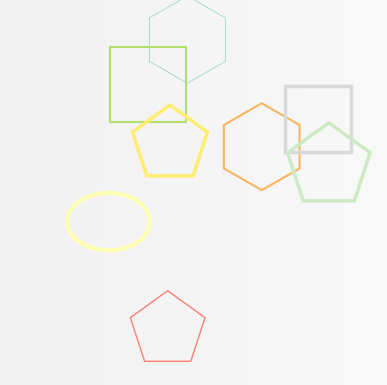[{"shape": "hexagon", "thickness": 0.5, "radius": 0.57, "center": [0.484, 0.897]}, {"shape": "oval", "thickness": 3, "radius": 0.53, "center": [0.28, 0.424]}, {"shape": "pentagon", "thickness": 1, "radius": 0.51, "center": [0.433, 0.143]}, {"shape": "hexagon", "thickness": 1.5, "radius": 0.56, "center": [0.675, 0.619]}, {"shape": "square", "thickness": 1.5, "radius": 0.49, "center": [0.382, 0.781]}, {"shape": "square", "thickness": 2.5, "radius": 0.42, "center": [0.821, 0.691]}, {"shape": "pentagon", "thickness": 2.5, "radius": 0.56, "center": [0.849, 0.569]}, {"shape": "pentagon", "thickness": 2.5, "radius": 0.51, "center": [0.439, 0.626]}]